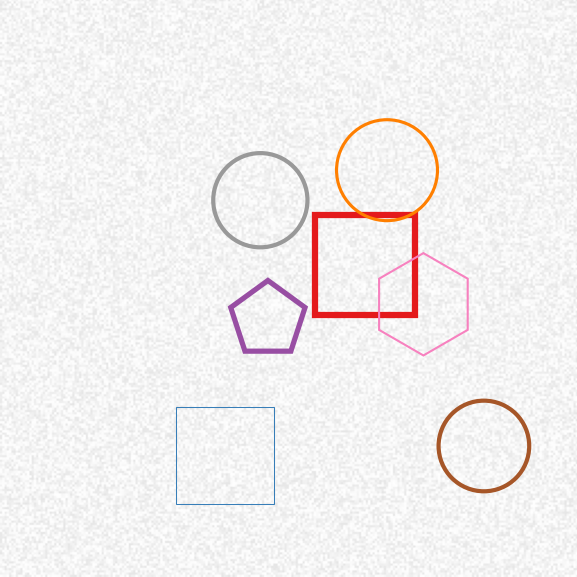[{"shape": "square", "thickness": 3, "radius": 0.43, "center": [0.632, 0.54]}, {"shape": "square", "thickness": 0.5, "radius": 0.42, "center": [0.39, 0.21]}, {"shape": "pentagon", "thickness": 2.5, "radius": 0.34, "center": [0.464, 0.446]}, {"shape": "circle", "thickness": 1.5, "radius": 0.44, "center": [0.67, 0.704]}, {"shape": "circle", "thickness": 2, "radius": 0.39, "center": [0.838, 0.227]}, {"shape": "hexagon", "thickness": 1, "radius": 0.44, "center": [0.733, 0.472]}, {"shape": "circle", "thickness": 2, "radius": 0.41, "center": [0.451, 0.652]}]